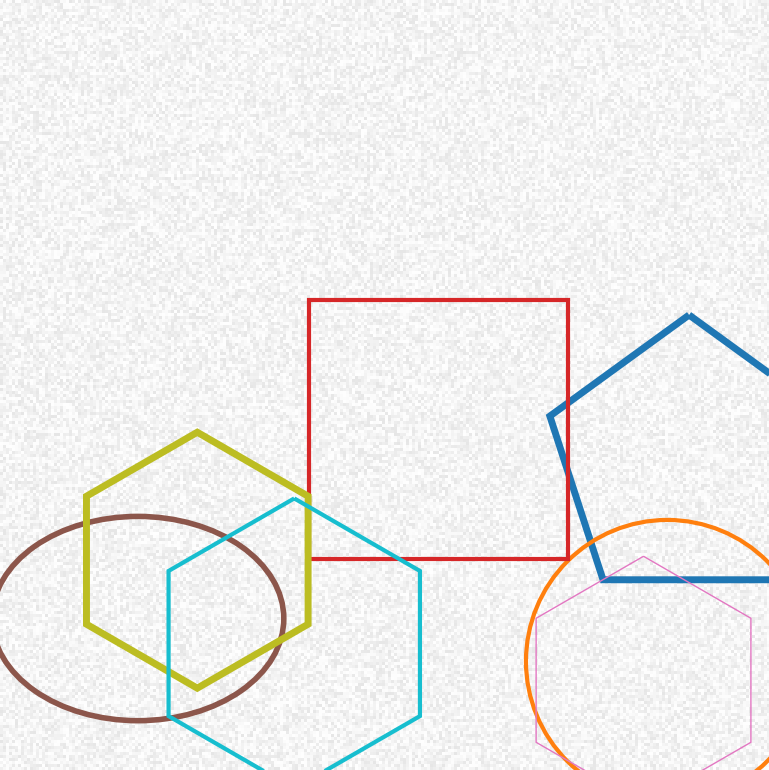[{"shape": "pentagon", "thickness": 2.5, "radius": 0.95, "center": [0.895, 0.401]}, {"shape": "circle", "thickness": 1.5, "radius": 0.92, "center": [0.867, 0.141]}, {"shape": "square", "thickness": 1.5, "radius": 0.84, "center": [0.569, 0.442]}, {"shape": "oval", "thickness": 2, "radius": 0.95, "center": [0.179, 0.197]}, {"shape": "hexagon", "thickness": 0.5, "radius": 0.81, "center": [0.836, 0.117]}, {"shape": "hexagon", "thickness": 2.5, "radius": 0.83, "center": [0.256, 0.272]}, {"shape": "hexagon", "thickness": 1.5, "radius": 0.94, "center": [0.382, 0.164]}]